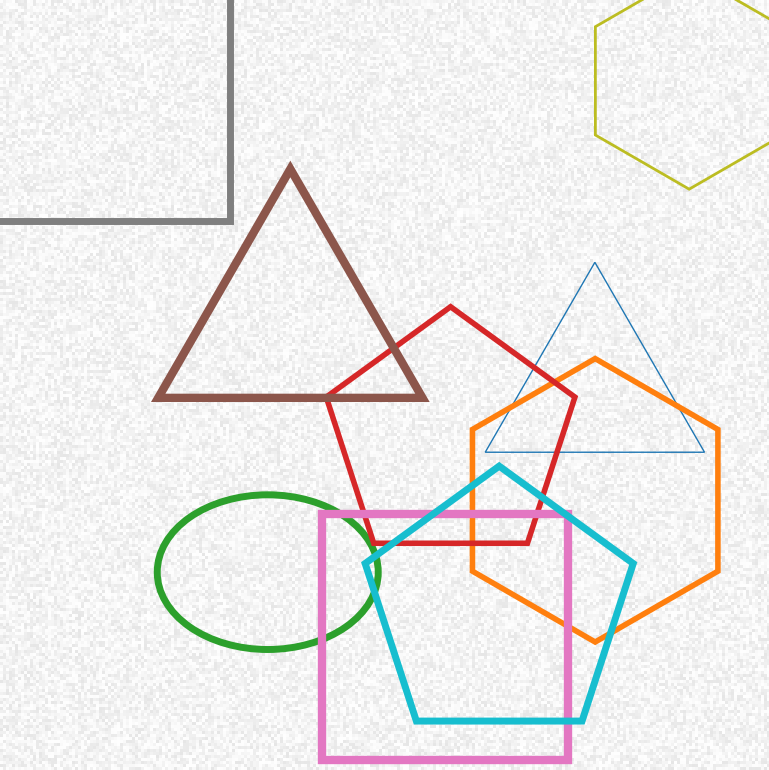[{"shape": "triangle", "thickness": 0.5, "radius": 0.82, "center": [0.773, 0.495]}, {"shape": "hexagon", "thickness": 2, "radius": 0.92, "center": [0.773, 0.35]}, {"shape": "oval", "thickness": 2.5, "radius": 0.72, "center": [0.348, 0.257]}, {"shape": "pentagon", "thickness": 2, "radius": 0.85, "center": [0.585, 0.432]}, {"shape": "triangle", "thickness": 3, "radius": 0.99, "center": [0.377, 0.582]}, {"shape": "square", "thickness": 3, "radius": 0.8, "center": [0.578, 0.172]}, {"shape": "square", "thickness": 2.5, "radius": 0.75, "center": [0.149, 0.863]}, {"shape": "hexagon", "thickness": 1, "radius": 0.7, "center": [0.895, 0.895]}, {"shape": "pentagon", "thickness": 2.5, "radius": 0.92, "center": [0.648, 0.212]}]